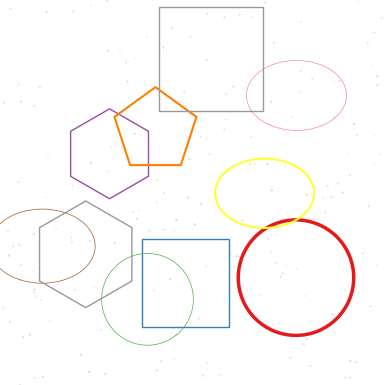[{"shape": "circle", "thickness": 2.5, "radius": 0.75, "center": [0.769, 0.279]}, {"shape": "square", "thickness": 1, "radius": 0.57, "center": [0.482, 0.265]}, {"shape": "circle", "thickness": 0.5, "radius": 0.6, "center": [0.383, 0.222]}, {"shape": "hexagon", "thickness": 1, "radius": 0.58, "center": [0.285, 0.601]}, {"shape": "pentagon", "thickness": 1.5, "radius": 0.56, "center": [0.404, 0.662]}, {"shape": "oval", "thickness": 1.5, "radius": 0.64, "center": [0.687, 0.498]}, {"shape": "oval", "thickness": 0.5, "radius": 0.69, "center": [0.11, 0.361]}, {"shape": "oval", "thickness": 0.5, "radius": 0.65, "center": [0.77, 0.752]}, {"shape": "square", "thickness": 1, "radius": 0.68, "center": [0.548, 0.847]}, {"shape": "hexagon", "thickness": 1, "radius": 0.69, "center": [0.223, 0.339]}]